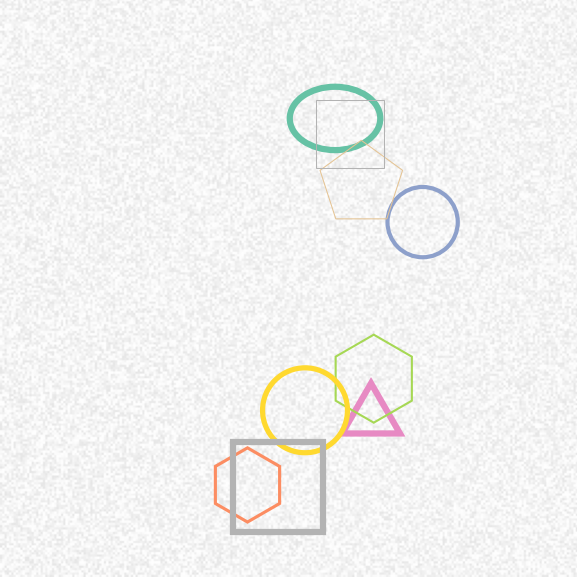[{"shape": "oval", "thickness": 3, "radius": 0.39, "center": [0.58, 0.794]}, {"shape": "hexagon", "thickness": 1.5, "radius": 0.32, "center": [0.429, 0.159]}, {"shape": "circle", "thickness": 2, "radius": 0.3, "center": [0.732, 0.614]}, {"shape": "triangle", "thickness": 3, "radius": 0.29, "center": [0.642, 0.277]}, {"shape": "hexagon", "thickness": 1, "radius": 0.38, "center": [0.647, 0.343]}, {"shape": "circle", "thickness": 2.5, "radius": 0.37, "center": [0.528, 0.289]}, {"shape": "pentagon", "thickness": 0.5, "radius": 0.38, "center": [0.626, 0.681]}, {"shape": "square", "thickness": 3, "radius": 0.39, "center": [0.481, 0.156]}, {"shape": "square", "thickness": 0.5, "radius": 0.29, "center": [0.606, 0.767]}]